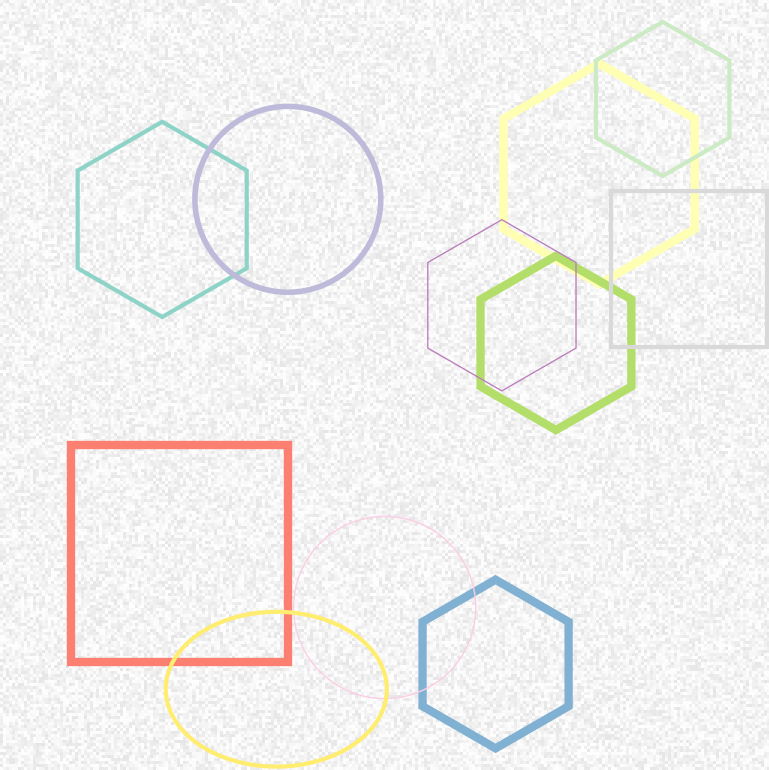[{"shape": "hexagon", "thickness": 1.5, "radius": 0.63, "center": [0.211, 0.715]}, {"shape": "hexagon", "thickness": 3, "radius": 0.72, "center": [0.778, 0.774]}, {"shape": "circle", "thickness": 2, "radius": 0.6, "center": [0.374, 0.741]}, {"shape": "square", "thickness": 3, "radius": 0.71, "center": [0.233, 0.281]}, {"shape": "hexagon", "thickness": 3, "radius": 0.55, "center": [0.644, 0.138]}, {"shape": "hexagon", "thickness": 3, "radius": 0.57, "center": [0.722, 0.555]}, {"shape": "circle", "thickness": 0.5, "radius": 0.59, "center": [0.5, 0.211]}, {"shape": "square", "thickness": 1.5, "radius": 0.51, "center": [0.895, 0.651]}, {"shape": "hexagon", "thickness": 0.5, "radius": 0.56, "center": [0.652, 0.604]}, {"shape": "hexagon", "thickness": 1.5, "radius": 0.5, "center": [0.861, 0.871]}, {"shape": "oval", "thickness": 1.5, "radius": 0.72, "center": [0.359, 0.105]}]